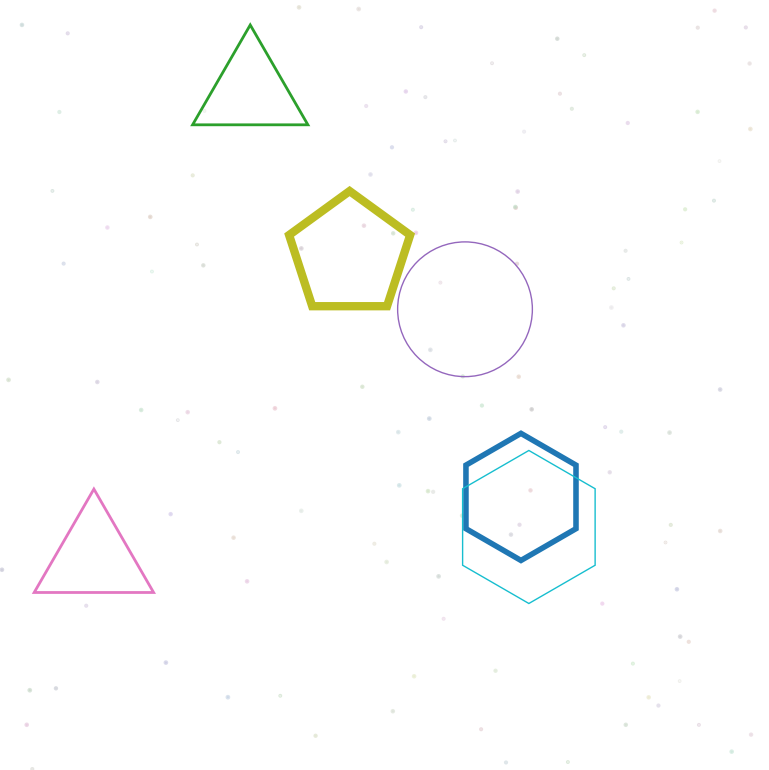[{"shape": "hexagon", "thickness": 2, "radius": 0.41, "center": [0.677, 0.355]}, {"shape": "triangle", "thickness": 1, "radius": 0.43, "center": [0.325, 0.881]}, {"shape": "circle", "thickness": 0.5, "radius": 0.44, "center": [0.604, 0.598]}, {"shape": "triangle", "thickness": 1, "radius": 0.45, "center": [0.122, 0.275]}, {"shape": "pentagon", "thickness": 3, "radius": 0.41, "center": [0.454, 0.669]}, {"shape": "hexagon", "thickness": 0.5, "radius": 0.5, "center": [0.687, 0.316]}]